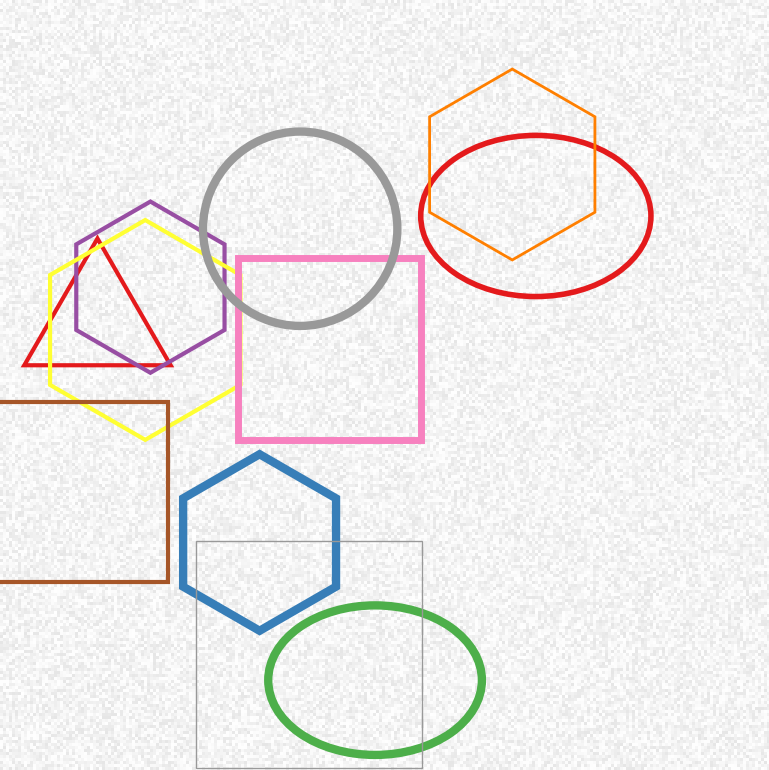[{"shape": "triangle", "thickness": 1.5, "radius": 0.55, "center": [0.127, 0.581]}, {"shape": "oval", "thickness": 2, "radius": 0.75, "center": [0.696, 0.72]}, {"shape": "hexagon", "thickness": 3, "radius": 0.57, "center": [0.337, 0.295]}, {"shape": "oval", "thickness": 3, "radius": 0.69, "center": [0.487, 0.117]}, {"shape": "hexagon", "thickness": 1.5, "radius": 0.56, "center": [0.195, 0.627]}, {"shape": "hexagon", "thickness": 1, "radius": 0.62, "center": [0.665, 0.786]}, {"shape": "hexagon", "thickness": 1.5, "radius": 0.71, "center": [0.189, 0.571]}, {"shape": "square", "thickness": 1.5, "radius": 0.58, "center": [0.101, 0.361]}, {"shape": "square", "thickness": 2.5, "radius": 0.59, "center": [0.428, 0.547]}, {"shape": "square", "thickness": 0.5, "radius": 0.74, "center": [0.401, 0.15]}, {"shape": "circle", "thickness": 3, "radius": 0.63, "center": [0.39, 0.703]}]